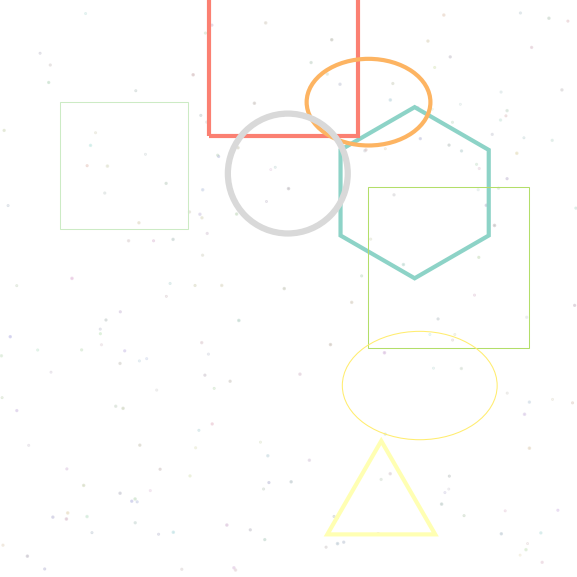[{"shape": "hexagon", "thickness": 2, "radius": 0.74, "center": [0.718, 0.665]}, {"shape": "triangle", "thickness": 2, "radius": 0.54, "center": [0.66, 0.128]}, {"shape": "square", "thickness": 2, "radius": 0.65, "center": [0.491, 0.893]}, {"shape": "oval", "thickness": 2, "radius": 0.54, "center": [0.638, 0.822]}, {"shape": "square", "thickness": 0.5, "radius": 0.7, "center": [0.776, 0.536]}, {"shape": "circle", "thickness": 3, "radius": 0.52, "center": [0.498, 0.699]}, {"shape": "square", "thickness": 0.5, "radius": 0.55, "center": [0.215, 0.713]}, {"shape": "oval", "thickness": 0.5, "radius": 0.67, "center": [0.727, 0.332]}]